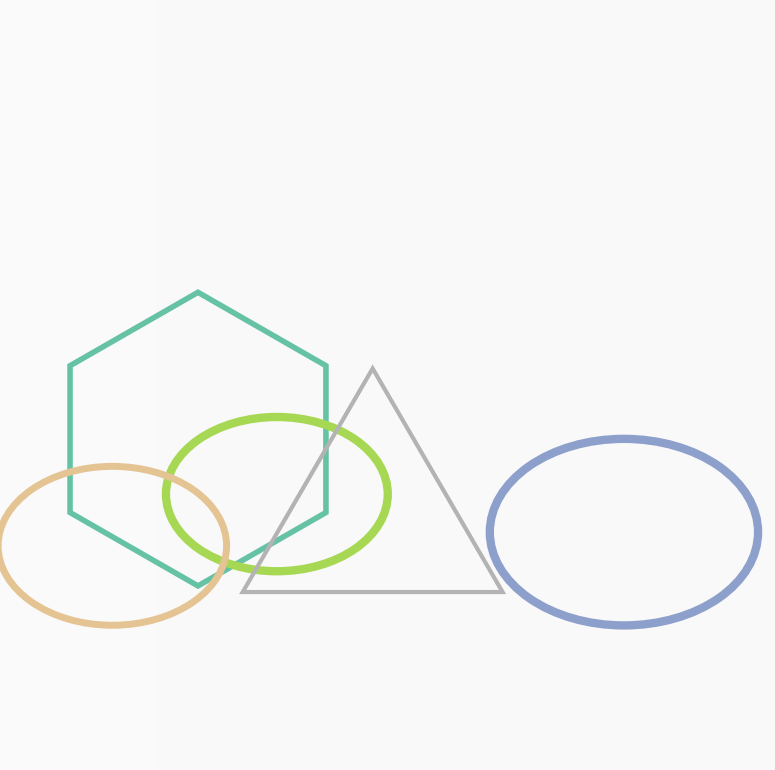[{"shape": "hexagon", "thickness": 2, "radius": 0.95, "center": [0.255, 0.43]}, {"shape": "oval", "thickness": 3, "radius": 0.87, "center": [0.805, 0.309]}, {"shape": "oval", "thickness": 3, "radius": 0.72, "center": [0.357, 0.358]}, {"shape": "oval", "thickness": 2.5, "radius": 0.74, "center": [0.145, 0.291]}, {"shape": "triangle", "thickness": 1.5, "radius": 0.97, "center": [0.481, 0.328]}]